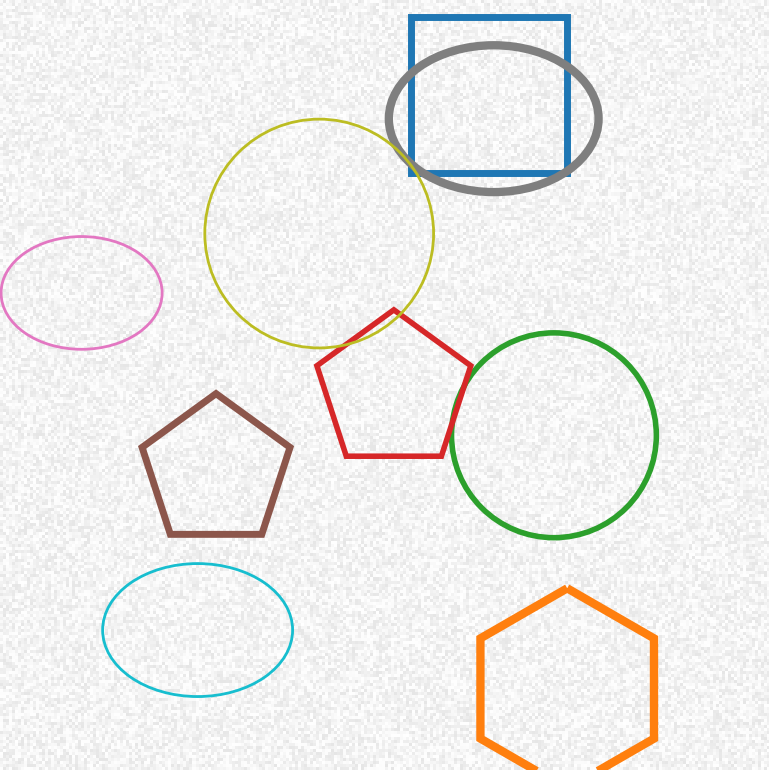[{"shape": "square", "thickness": 2.5, "radius": 0.51, "center": [0.635, 0.877]}, {"shape": "hexagon", "thickness": 3, "radius": 0.65, "center": [0.737, 0.106]}, {"shape": "circle", "thickness": 2, "radius": 0.67, "center": [0.719, 0.435]}, {"shape": "pentagon", "thickness": 2, "radius": 0.53, "center": [0.511, 0.493]}, {"shape": "pentagon", "thickness": 2.5, "radius": 0.51, "center": [0.281, 0.388]}, {"shape": "oval", "thickness": 1, "radius": 0.52, "center": [0.106, 0.62]}, {"shape": "oval", "thickness": 3, "radius": 0.68, "center": [0.641, 0.846]}, {"shape": "circle", "thickness": 1, "radius": 0.74, "center": [0.415, 0.697]}, {"shape": "oval", "thickness": 1, "radius": 0.62, "center": [0.257, 0.182]}]